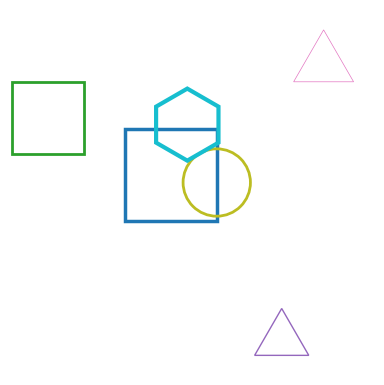[{"shape": "square", "thickness": 2.5, "radius": 0.6, "center": [0.444, 0.545]}, {"shape": "square", "thickness": 2, "radius": 0.47, "center": [0.124, 0.694]}, {"shape": "triangle", "thickness": 1, "radius": 0.41, "center": [0.732, 0.118]}, {"shape": "triangle", "thickness": 0.5, "radius": 0.45, "center": [0.841, 0.833]}, {"shape": "circle", "thickness": 2, "radius": 0.44, "center": [0.563, 0.526]}, {"shape": "hexagon", "thickness": 3, "radius": 0.47, "center": [0.486, 0.676]}]